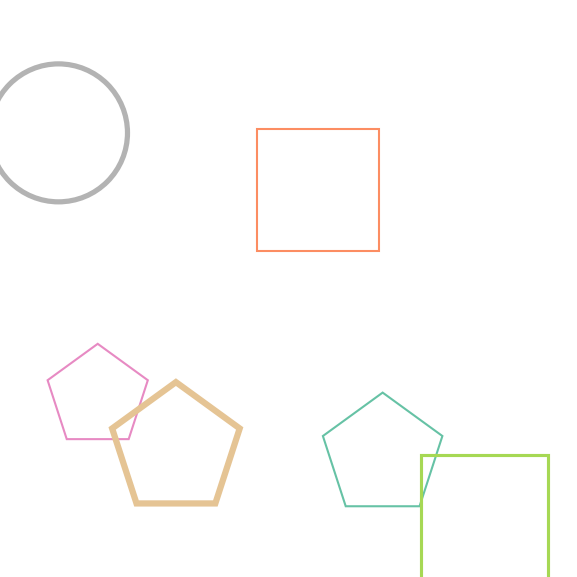[{"shape": "pentagon", "thickness": 1, "radius": 0.54, "center": [0.663, 0.211]}, {"shape": "square", "thickness": 1, "radius": 0.53, "center": [0.55, 0.67]}, {"shape": "pentagon", "thickness": 1, "radius": 0.46, "center": [0.169, 0.313]}, {"shape": "square", "thickness": 1.5, "radius": 0.55, "center": [0.839, 0.101]}, {"shape": "pentagon", "thickness": 3, "radius": 0.58, "center": [0.305, 0.221]}, {"shape": "circle", "thickness": 2.5, "radius": 0.6, "center": [0.101, 0.769]}]